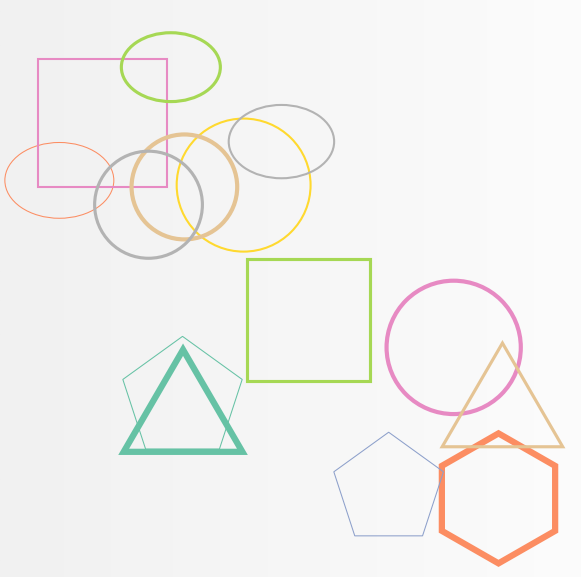[{"shape": "pentagon", "thickness": 0.5, "radius": 0.54, "center": [0.314, 0.309]}, {"shape": "triangle", "thickness": 3, "radius": 0.59, "center": [0.315, 0.276]}, {"shape": "hexagon", "thickness": 3, "radius": 0.56, "center": [0.858, 0.136]}, {"shape": "oval", "thickness": 0.5, "radius": 0.47, "center": [0.102, 0.687]}, {"shape": "pentagon", "thickness": 0.5, "radius": 0.5, "center": [0.669, 0.152]}, {"shape": "square", "thickness": 1, "radius": 0.56, "center": [0.176, 0.786]}, {"shape": "circle", "thickness": 2, "radius": 0.58, "center": [0.781, 0.398]}, {"shape": "square", "thickness": 1.5, "radius": 0.53, "center": [0.531, 0.445]}, {"shape": "oval", "thickness": 1.5, "radius": 0.43, "center": [0.294, 0.883]}, {"shape": "circle", "thickness": 1, "radius": 0.58, "center": [0.419, 0.679]}, {"shape": "circle", "thickness": 2, "radius": 0.45, "center": [0.317, 0.675]}, {"shape": "triangle", "thickness": 1.5, "radius": 0.6, "center": [0.864, 0.285]}, {"shape": "oval", "thickness": 1, "radius": 0.45, "center": [0.484, 0.754]}, {"shape": "circle", "thickness": 1.5, "radius": 0.46, "center": [0.256, 0.645]}]